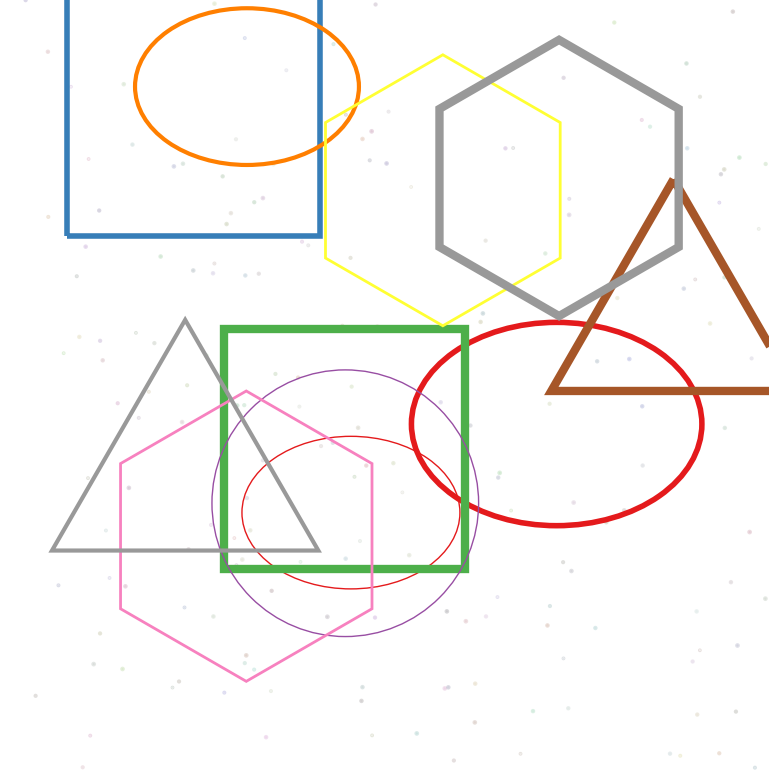[{"shape": "oval", "thickness": 0.5, "radius": 0.71, "center": [0.456, 0.334]}, {"shape": "oval", "thickness": 2, "radius": 0.94, "center": [0.723, 0.449]}, {"shape": "square", "thickness": 2, "radius": 0.82, "center": [0.251, 0.858]}, {"shape": "square", "thickness": 3, "radius": 0.78, "center": [0.447, 0.417]}, {"shape": "circle", "thickness": 0.5, "radius": 0.87, "center": [0.448, 0.346]}, {"shape": "oval", "thickness": 1.5, "radius": 0.73, "center": [0.321, 0.888]}, {"shape": "hexagon", "thickness": 1, "radius": 0.88, "center": [0.575, 0.753]}, {"shape": "triangle", "thickness": 3, "radius": 0.92, "center": [0.875, 0.584]}, {"shape": "hexagon", "thickness": 1, "radius": 0.94, "center": [0.32, 0.304]}, {"shape": "hexagon", "thickness": 3, "radius": 0.9, "center": [0.726, 0.769]}, {"shape": "triangle", "thickness": 1.5, "radius": 1.0, "center": [0.24, 0.385]}]